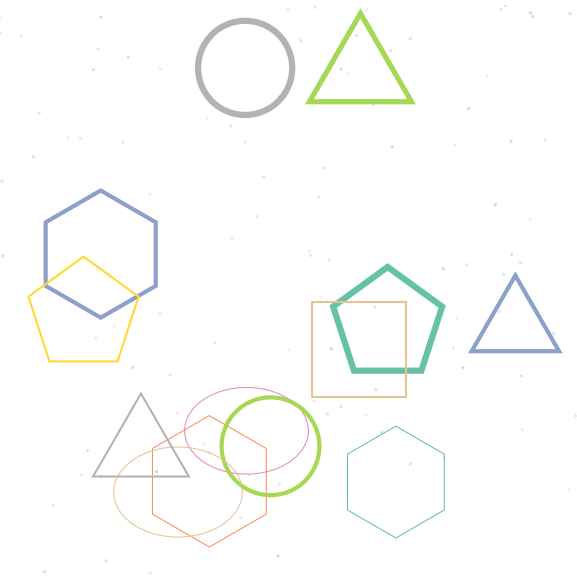[{"shape": "hexagon", "thickness": 0.5, "radius": 0.48, "center": [0.686, 0.164]}, {"shape": "pentagon", "thickness": 3, "radius": 0.5, "center": [0.671, 0.438]}, {"shape": "hexagon", "thickness": 0.5, "radius": 0.57, "center": [0.363, 0.166]}, {"shape": "hexagon", "thickness": 2, "radius": 0.55, "center": [0.174, 0.559]}, {"shape": "triangle", "thickness": 2, "radius": 0.44, "center": [0.892, 0.435]}, {"shape": "oval", "thickness": 0.5, "radius": 0.54, "center": [0.427, 0.253]}, {"shape": "circle", "thickness": 2, "radius": 0.42, "center": [0.468, 0.226]}, {"shape": "triangle", "thickness": 2.5, "radius": 0.51, "center": [0.624, 0.874]}, {"shape": "pentagon", "thickness": 1, "radius": 0.5, "center": [0.145, 0.454]}, {"shape": "oval", "thickness": 0.5, "radius": 0.56, "center": [0.308, 0.147]}, {"shape": "square", "thickness": 1, "radius": 0.41, "center": [0.622, 0.394]}, {"shape": "circle", "thickness": 3, "radius": 0.41, "center": [0.425, 0.882]}, {"shape": "triangle", "thickness": 1, "radius": 0.48, "center": [0.244, 0.222]}]